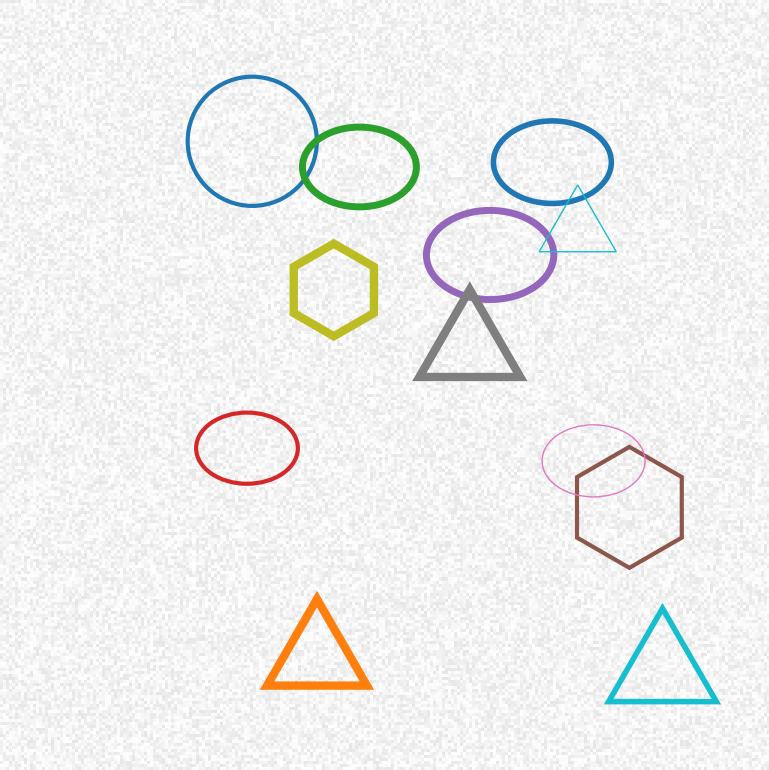[{"shape": "circle", "thickness": 1.5, "radius": 0.42, "center": [0.328, 0.816]}, {"shape": "oval", "thickness": 2, "radius": 0.38, "center": [0.717, 0.789]}, {"shape": "triangle", "thickness": 3, "radius": 0.37, "center": [0.412, 0.147]}, {"shape": "oval", "thickness": 2.5, "radius": 0.37, "center": [0.467, 0.783]}, {"shape": "oval", "thickness": 1.5, "radius": 0.33, "center": [0.321, 0.418]}, {"shape": "oval", "thickness": 2.5, "radius": 0.41, "center": [0.636, 0.669]}, {"shape": "hexagon", "thickness": 1.5, "radius": 0.39, "center": [0.817, 0.341]}, {"shape": "oval", "thickness": 0.5, "radius": 0.33, "center": [0.771, 0.401]}, {"shape": "triangle", "thickness": 3, "radius": 0.38, "center": [0.61, 0.548]}, {"shape": "hexagon", "thickness": 3, "radius": 0.3, "center": [0.434, 0.623]}, {"shape": "triangle", "thickness": 0.5, "radius": 0.29, "center": [0.75, 0.702]}, {"shape": "triangle", "thickness": 2, "radius": 0.4, "center": [0.86, 0.129]}]